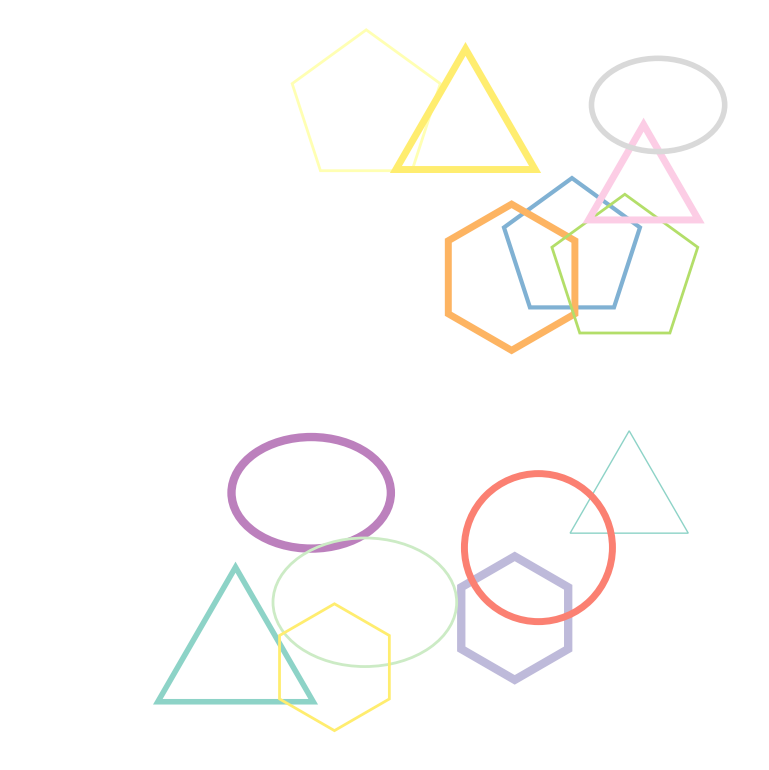[{"shape": "triangle", "thickness": 2, "radius": 0.58, "center": [0.306, 0.147]}, {"shape": "triangle", "thickness": 0.5, "radius": 0.44, "center": [0.817, 0.352]}, {"shape": "pentagon", "thickness": 1, "radius": 0.51, "center": [0.476, 0.86]}, {"shape": "hexagon", "thickness": 3, "radius": 0.4, "center": [0.668, 0.197]}, {"shape": "circle", "thickness": 2.5, "radius": 0.48, "center": [0.699, 0.289]}, {"shape": "pentagon", "thickness": 1.5, "radius": 0.46, "center": [0.743, 0.676]}, {"shape": "hexagon", "thickness": 2.5, "radius": 0.47, "center": [0.664, 0.64]}, {"shape": "pentagon", "thickness": 1, "radius": 0.5, "center": [0.811, 0.648]}, {"shape": "triangle", "thickness": 2.5, "radius": 0.41, "center": [0.836, 0.756]}, {"shape": "oval", "thickness": 2, "radius": 0.43, "center": [0.855, 0.864]}, {"shape": "oval", "thickness": 3, "radius": 0.52, "center": [0.404, 0.36]}, {"shape": "oval", "thickness": 1, "radius": 0.6, "center": [0.474, 0.218]}, {"shape": "hexagon", "thickness": 1, "radius": 0.41, "center": [0.434, 0.133]}, {"shape": "triangle", "thickness": 2.5, "radius": 0.52, "center": [0.605, 0.832]}]